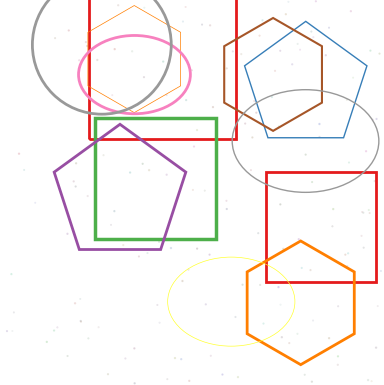[{"shape": "square", "thickness": 2, "radius": 0.72, "center": [0.835, 0.411]}, {"shape": "square", "thickness": 2, "radius": 0.95, "center": [0.423, 0.83]}, {"shape": "pentagon", "thickness": 1, "radius": 0.84, "center": [0.794, 0.777]}, {"shape": "square", "thickness": 2.5, "radius": 0.79, "center": [0.404, 0.537]}, {"shape": "pentagon", "thickness": 2, "radius": 0.9, "center": [0.312, 0.497]}, {"shape": "hexagon", "thickness": 2, "radius": 0.8, "center": [0.781, 0.213]}, {"shape": "hexagon", "thickness": 0.5, "radius": 0.7, "center": [0.349, 0.847]}, {"shape": "oval", "thickness": 0.5, "radius": 0.83, "center": [0.601, 0.217]}, {"shape": "hexagon", "thickness": 1.5, "radius": 0.73, "center": [0.709, 0.807]}, {"shape": "oval", "thickness": 2, "radius": 0.73, "center": [0.349, 0.806]}, {"shape": "circle", "thickness": 2, "radius": 0.9, "center": [0.264, 0.884]}, {"shape": "oval", "thickness": 1, "radius": 0.95, "center": [0.794, 0.634]}]